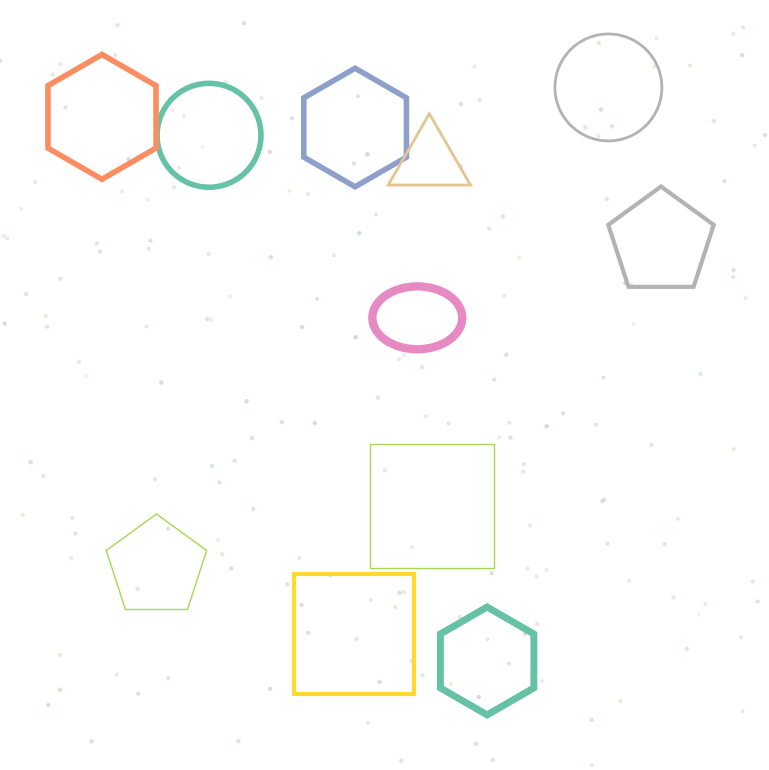[{"shape": "hexagon", "thickness": 2.5, "radius": 0.35, "center": [0.633, 0.142]}, {"shape": "circle", "thickness": 2, "radius": 0.34, "center": [0.271, 0.824]}, {"shape": "hexagon", "thickness": 2, "radius": 0.41, "center": [0.132, 0.848]}, {"shape": "hexagon", "thickness": 2, "radius": 0.38, "center": [0.461, 0.834]}, {"shape": "oval", "thickness": 3, "radius": 0.29, "center": [0.542, 0.587]}, {"shape": "pentagon", "thickness": 0.5, "radius": 0.34, "center": [0.203, 0.264]}, {"shape": "square", "thickness": 0.5, "radius": 0.4, "center": [0.561, 0.343]}, {"shape": "square", "thickness": 1.5, "radius": 0.39, "center": [0.46, 0.177]}, {"shape": "triangle", "thickness": 1, "radius": 0.31, "center": [0.558, 0.791]}, {"shape": "circle", "thickness": 1, "radius": 0.35, "center": [0.79, 0.886]}, {"shape": "pentagon", "thickness": 1.5, "radius": 0.36, "center": [0.858, 0.686]}]